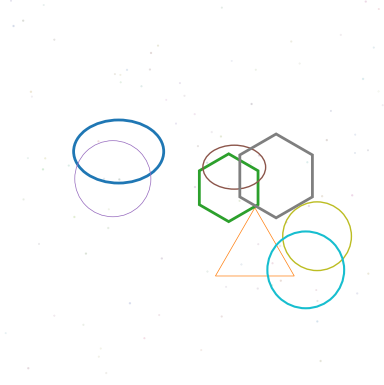[{"shape": "oval", "thickness": 2, "radius": 0.59, "center": [0.308, 0.606]}, {"shape": "triangle", "thickness": 0.5, "radius": 0.59, "center": [0.662, 0.342]}, {"shape": "hexagon", "thickness": 2, "radius": 0.44, "center": [0.594, 0.512]}, {"shape": "circle", "thickness": 0.5, "radius": 0.49, "center": [0.293, 0.536]}, {"shape": "oval", "thickness": 1, "radius": 0.41, "center": [0.608, 0.566]}, {"shape": "hexagon", "thickness": 2, "radius": 0.54, "center": [0.717, 0.543]}, {"shape": "circle", "thickness": 1, "radius": 0.45, "center": [0.824, 0.386]}, {"shape": "circle", "thickness": 1.5, "radius": 0.5, "center": [0.794, 0.299]}]